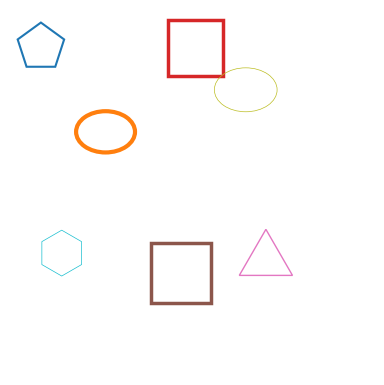[{"shape": "pentagon", "thickness": 1.5, "radius": 0.32, "center": [0.106, 0.878]}, {"shape": "oval", "thickness": 3, "radius": 0.38, "center": [0.274, 0.658]}, {"shape": "square", "thickness": 2.5, "radius": 0.36, "center": [0.508, 0.876]}, {"shape": "square", "thickness": 2.5, "radius": 0.39, "center": [0.471, 0.29]}, {"shape": "triangle", "thickness": 1, "radius": 0.4, "center": [0.691, 0.325]}, {"shape": "oval", "thickness": 0.5, "radius": 0.41, "center": [0.638, 0.767]}, {"shape": "hexagon", "thickness": 0.5, "radius": 0.3, "center": [0.16, 0.343]}]